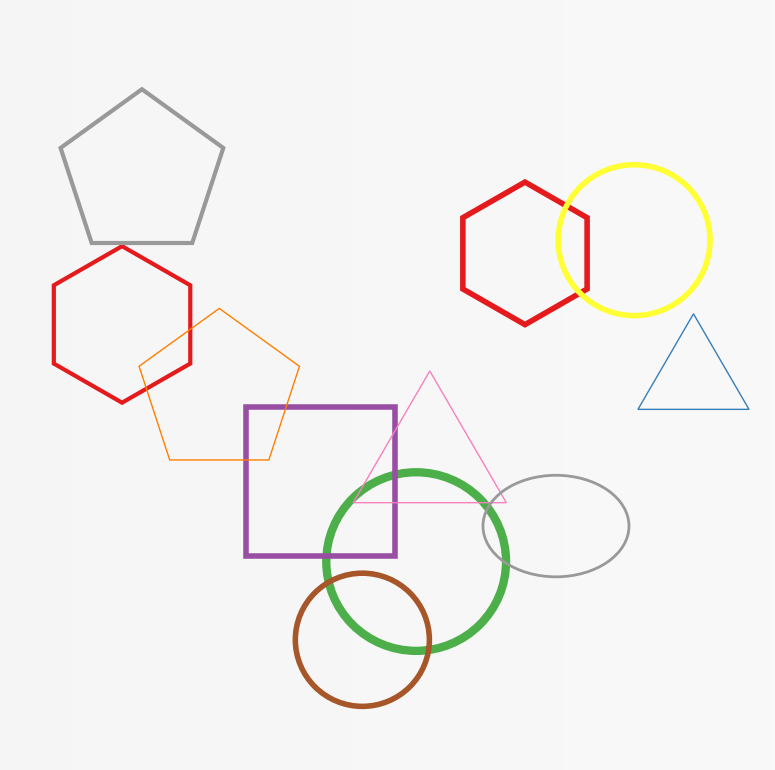[{"shape": "hexagon", "thickness": 2, "radius": 0.46, "center": [0.677, 0.671]}, {"shape": "hexagon", "thickness": 1.5, "radius": 0.51, "center": [0.157, 0.579]}, {"shape": "triangle", "thickness": 0.5, "radius": 0.41, "center": [0.895, 0.51]}, {"shape": "circle", "thickness": 3, "radius": 0.58, "center": [0.537, 0.271]}, {"shape": "square", "thickness": 2, "radius": 0.48, "center": [0.414, 0.375]}, {"shape": "pentagon", "thickness": 0.5, "radius": 0.54, "center": [0.283, 0.491]}, {"shape": "circle", "thickness": 2, "radius": 0.49, "center": [0.818, 0.688]}, {"shape": "circle", "thickness": 2, "radius": 0.43, "center": [0.468, 0.169]}, {"shape": "triangle", "thickness": 0.5, "radius": 0.57, "center": [0.555, 0.404]}, {"shape": "oval", "thickness": 1, "radius": 0.47, "center": [0.717, 0.317]}, {"shape": "pentagon", "thickness": 1.5, "radius": 0.55, "center": [0.183, 0.774]}]